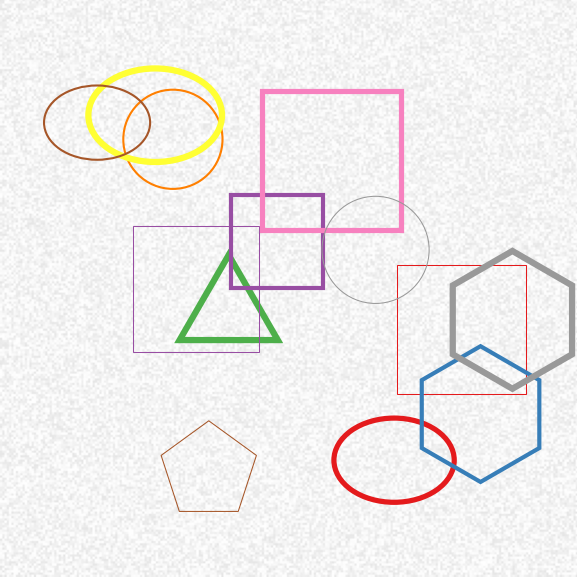[{"shape": "oval", "thickness": 2.5, "radius": 0.52, "center": [0.682, 0.202]}, {"shape": "square", "thickness": 0.5, "radius": 0.56, "center": [0.8, 0.428]}, {"shape": "hexagon", "thickness": 2, "radius": 0.59, "center": [0.832, 0.282]}, {"shape": "triangle", "thickness": 3, "radius": 0.49, "center": [0.396, 0.459]}, {"shape": "square", "thickness": 0.5, "radius": 0.55, "center": [0.339, 0.499]}, {"shape": "square", "thickness": 2, "radius": 0.4, "center": [0.48, 0.581]}, {"shape": "circle", "thickness": 1, "radius": 0.43, "center": [0.299, 0.758]}, {"shape": "oval", "thickness": 3, "radius": 0.58, "center": [0.269, 0.8]}, {"shape": "pentagon", "thickness": 0.5, "radius": 0.43, "center": [0.362, 0.184]}, {"shape": "oval", "thickness": 1, "radius": 0.46, "center": [0.168, 0.787]}, {"shape": "square", "thickness": 2.5, "radius": 0.6, "center": [0.574, 0.721]}, {"shape": "hexagon", "thickness": 3, "radius": 0.6, "center": [0.887, 0.445]}, {"shape": "circle", "thickness": 0.5, "radius": 0.46, "center": [0.65, 0.566]}]